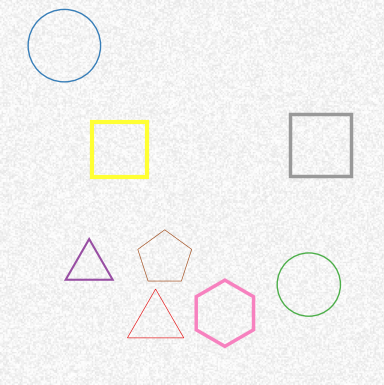[{"shape": "triangle", "thickness": 0.5, "radius": 0.42, "center": [0.404, 0.165]}, {"shape": "circle", "thickness": 1, "radius": 0.47, "center": [0.167, 0.881]}, {"shape": "circle", "thickness": 1, "radius": 0.41, "center": [0.802, 0.261]}, {"shape": "triangle", "thickness": 1.5, "radius": 0.35, "center": [0.232, 0.309]}, {"shape": "square", "thickness": 3, "radius": 0.36, "center": [0.309, 0.612]}, {"shape": "pentagon", "thickness": 0.5, "radius": 0.37, "center": [0.428, 0.33]}, {"shape": "hexagon", "thickness": 2.5, "radius": 0.43, "center": [0.584, 0.186]}, {"shape": "square", "thickness": 2.5, "radius": 0.4, "center": [0.832, 0.624]}]